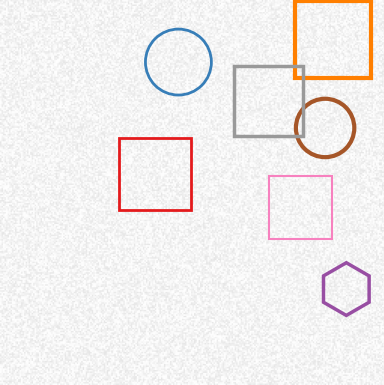[{"shape": "square", "thickness": 2, "radius": 0.47, "center": [0.403, 0.548]}, {"shape": "circle", "thickness": 2, "radius": 0.43, "center": [0.463, 0.839]}, {"shape": "hexagon", "thickness": 2.5, "radius": 0.34, "center": [0.9, 0.249]}, {"shape": "square", "thickness": 3, "radius": 0.5, "center": [0.865, 0.897]}, {"shape": "circle", "thickness": 3, "radius": 0.38, "center": [0.844, 0.668]}, {"shape": "square", "thickness": 1.5, "radius": 0.41, "center": [0.781, 0.462]}, {"shape": "square", "thickness": 2.5, "radius": 0.45, "center": [0.697, 0.738]}]